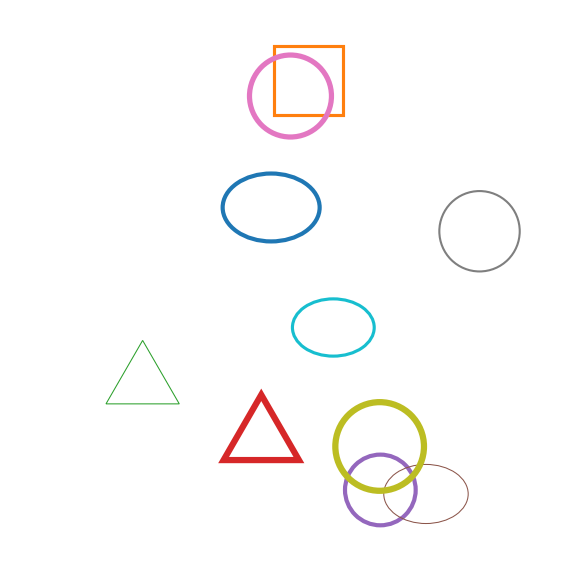[{"shape": "oval", "thickness": 2, "radius": 0.42, "center": [0.47, 0.64]}, {"shape": "square", "thickness": 1.5, "radius": 0.3, "center": [0.534, 0.859]}, {"shape": "triangle", "thickness": 0.5, "radius": 0.37, "center": [0.247, 0.336]}, {"shape": "triangle", "thickness": 3, "radius": 0.38, "center": [0.452, 0.24]}, {"shape": "circle", "thickness": 2, "radius": 0.31, "center": [0.659, 0.151]}, {"shape": "oval", "thickness": 0.5, "radius": 0.37, "center": [0.738, 0.144]}, {"shape": "circle", "thickness": 2.5, "radius": 0.35, "center": [0.503, 0.833]}, {"shape": "circle", "thickness": 1, "radius": 0.35, "center": [0.83, 0.599]}, {"shape": "circle", "thickness": 3, "radius": 0.38, "center": [0.657, 0.226]}, {"shape": "oval", "thickness": 1.5, "radius": 0.35, "center": [0.577, 0.432]}]